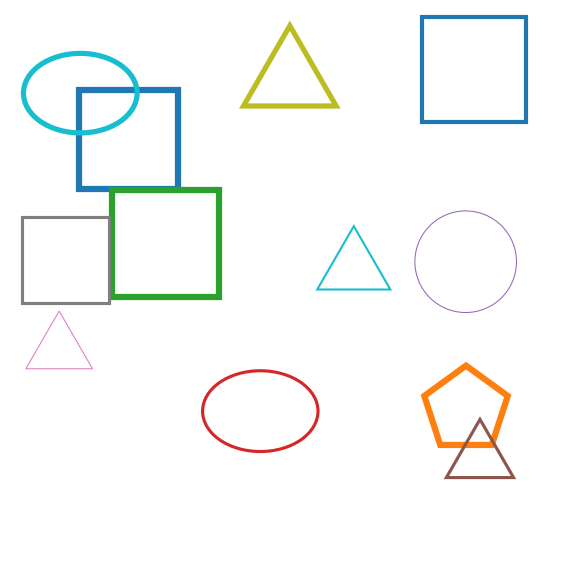[{"shape": "square", "thickness": 2, "radius": 0.45, "center": [0.821, 0.878]}, {"shape": "square", "thickness": 3, "radius": 0.43, "center": [0.223, 0.757]}, {"shape": "pentagon", "thickness": 3, "radius": 0.38, "center": [0.807, 0.29]}, {"shape": "square", "thickness": 3, "radius": 0.47, "center": [0.287, 0.577]}, {"shape": "oval", "thickness": 1.5, "radius": 0.5, "center": [0.451, 0.287]}, {"shape": "circle", "thickness": 0.5, "radius": 0.44, "center": [0.806, 0.546]}, {"shape": "triangle", "thickness": 1.5, "radius": 0.34, "center": [0.831, 0.206]}, {"shape": "triangle", "thickness": 0.5, "radius": 0.33, "center": [0.102, 0.394]}, {"shape": "square", "thickness": 1.5, "radius": 0.37, "center": [0.113, 0.549]}, {"shape": "triangle", "thickness": 2.5, "radius": 0.46, "center": [0.502, 0.862]}, {"shape": "oval", "thickness": 2.5, "radius": 0.49, "center": [0.139, 0.838]}, {"shape": "triangle", "thickness": 1, "radius": 0.37, "center": [0.613, 0.534]}]